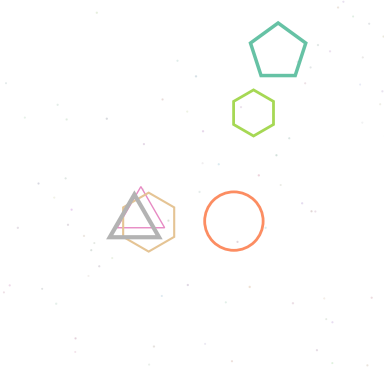[{"shape": "pentagon", "thickness": 2.5, "radius": 0.38, "center": [0.722, 0.865]}, {"shape": "circle", "thickness": 2, "radius": 0.38, "center": [0.608, 0.426]}, {"shape": "triangle", "thickness": 1, "radius": 0.36, "center": [0.366, 0.444]}, {"shape": "hexagon", "thickness": 2, "radius": 0.3, "center": [0.659, 0.707]}, {"shape": "hexagon", "thickness": 1.5, "radius": 0.38, "center": [0.386, 0.423]}, {"shape": "triangle", "thickness": 3, "radius": 0.37, "center": [0.349, 0.421]}]